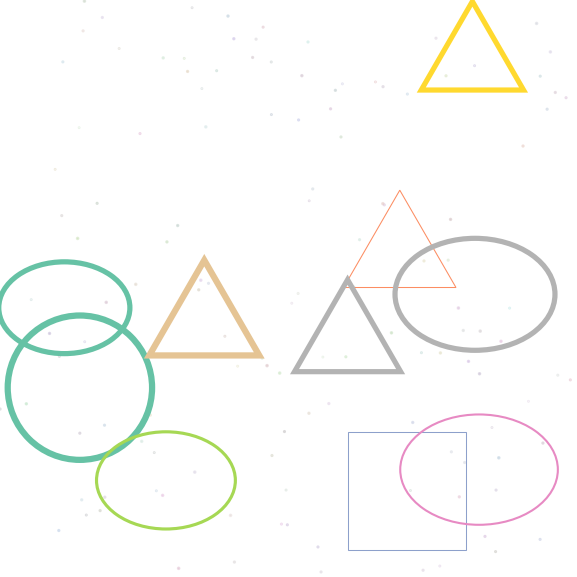[{"shape": "circle", "thickness": 3, "radius": 0.62, "center": [0.138, 0.328]}, {"shape": "oval", "thickness": 2.5, "radius": 0.57, "center": [0.111, 0.466]}, {"shape": "triangle", "thickness": 0.5, "radius": 0.56, "center": [0.692, 0.557]}, {"shape": "square", "thickness": 0.5, "radius": 0.51, "center": [0.705, 0.149]}, {"shape": "oval", "thickness": 1, "radius": 0.68, "center": [0.83, 0.186]}, {"shape": "oval", "thickness": 1.5, "radius": 0.6, "center": [0.287, 0.167]}, {"shape": "triangle", "thickness": 2.5, "radius": 0.51, "center": [0.818, 0.894]}, {"shape": "triangle", "thickness": 3, "radius": 0.55, "center": [0.354, 0.439]}, {"shape": "triangle", "thickness": 2.5, "radius": 0.53, "center": [0.602, 0.409]}, {"shape": "oval", "thickness": 2.5, "radius": 0.69, "center": [0.823, 0.489]}]